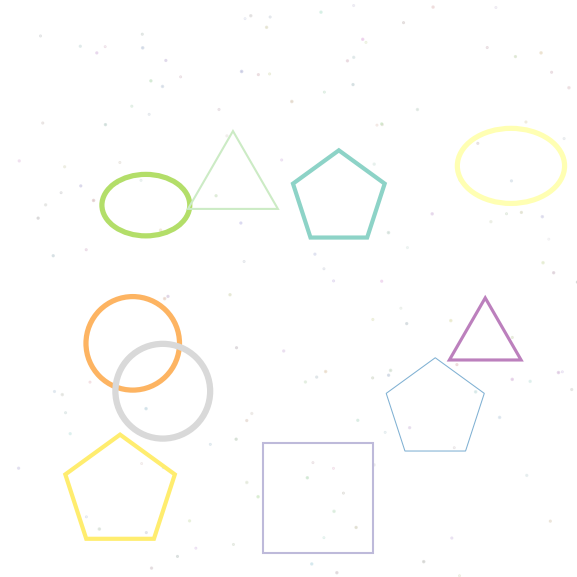[{"shape": "pentagon", "thickness": 2, "radius": 0.42, "center": [0.587, 0.655]}, {"shape": "oval", "thickness": 2.5, "radius": 0.46, "center": [0.885, 0.712]}, {"shape": "square", "thickness": 1, "radius": 0.48, "center": [0.551, 0.137]}, {"shape": "pentagon", "thickness": 0.5, "radius": 0.45, "center": [0.754, 0.29]}, {"shape": "circle", "thickness": 2.5, "radius": 0.4, "center": [0.23, 0.405]}, {"shape": "oval", "thickness": 2.5, "radius": 0.38, "center": [0.253, 0.644]}, {"shape": "circle", "thickness": 3, "radius": 0.41, "center": [0.282, 0.322]}, {"shape": "triangle", "thickness": 1.5, "radius": 0.36, "center": [0.84, 0.412]}, {"shape": "triangle", "thickness": 1, "radius": 0.45, "center": [0.403, 0.682]}, {"shape": "pentagon", "thickness": 2, "radius": 0.5, "center": [0.208, 0.147]}]